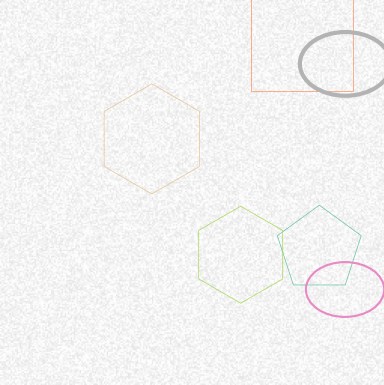[{"shape": "pentagon", "thickness": 0.5, "radius": 0.57, "center": [0.829, 0.352]}, {"shape": "square", "thickness": 0.5, "radius": 0.67, "center": [0.785, 0.897]}, {"shape": "oval", "thickness": 1.5, "radius": 0.51, "center": [0.896, 0.248]}, {"shape": "hexagon", "thickness": 0.5, "radius": 0.63, "center": [0.625, 0.338]}, {"shape": "hexagon", "thickness": 0.5, "radius": 0.72, "center": [0.394, 0.639]}, {"shape": "oval", "thickness": 3, "radius": 0.59, "center": [0.897, 0.834]}]